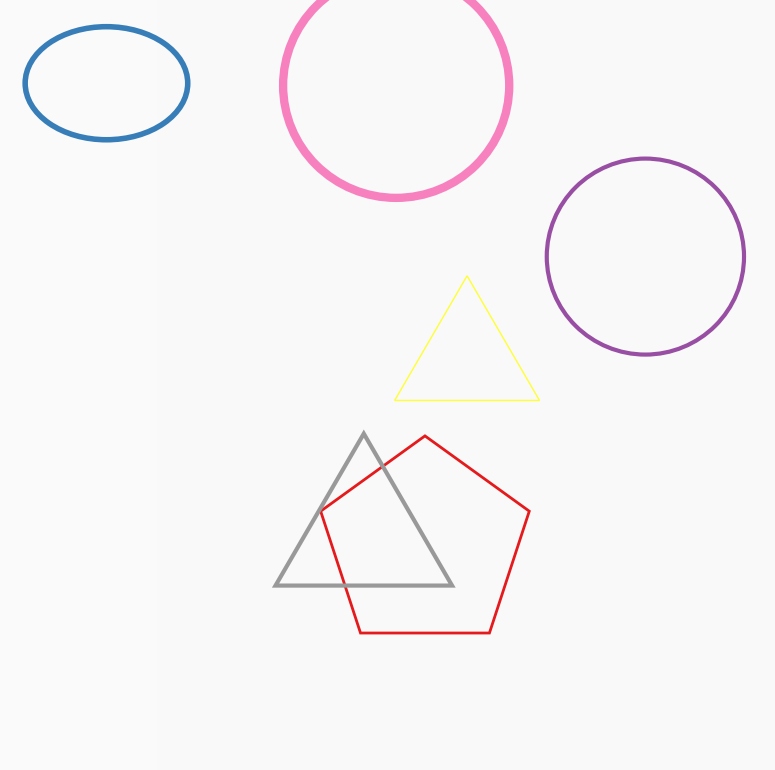[{"shape": "pentagon", "thickness": 1, "radius": 0.71, "center": [0.548, 0.292]}, {"shape": "oval", "thickness": 2, "radius": 0.52, "center": [0.137, 0.892]}, {"shape": "circle", "thickness": 1.5, "radius": 0.64, "center": [0.833, 0.667]}, {"shape": "triangle", "thickness": 0.5, "radius": 0.54, "center": [0.603, 0.534]}, {"shape": "circle", "thickness": 3, "radius": 0.73, "center": [0.511, 0.889]}, {"shape": "triangle", "thickness": 1.5, "radius": 0.66, "center": [0.469, 0.305]}]